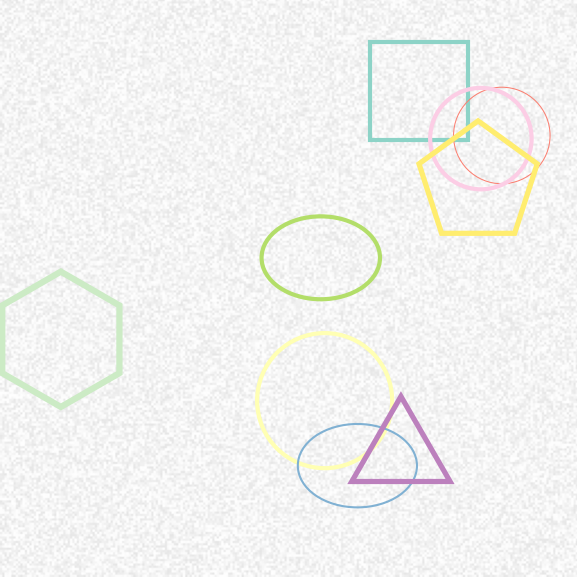[{"shape": "square", "thickness": 2, "radius": 0.42, "center": [0.726, 0.841]}, {"shape": "circle", "thickness": 2, "radius": 0.58, "center": [0.562, 0.305]}, {"shape": "circle", "thickness": 0.5, "radius": 0.42, "center": [0.869, 0.765]}, {"shape": "oval", "thickness": 1, "radius": 0.52, "center": [0.619, 0.193]}, {"shape": "oval", "thickness": 2, "radius": 0.51, "center": [0.555, 0.553]}, {"shape": "circle", "thickness": 2, "radius": 0.44, "center": [0.833, 0.759]}, {"shape": "triangle", "thickness": 2.5, "radius": 0.49, "center": [0.694, 0.215]}, {"shape": "hexagon", "thickness": 3, "radius": 0.59, "center": [0.105, 0.412]}, {"shape": "pentagon", "thickness": 2.5, "radius": 0.54, "center": [0.828, 0.682]}]